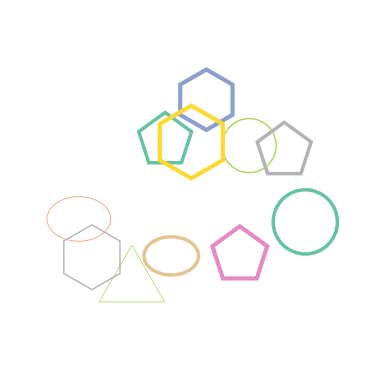[{"shape": "pentagon", "thickness": 2.5, "radius": 0.36, "center": [0.429, 0.636]}, {"shape": "circle", "thickness": 2.5, "radius": 0.42, "center": [0.793, 0.424]}, {"shape": "oval", "thickness": 0.5, "radius": 0.41, "center": [0.205, 0.431]}, {"shape": "hexagon", "thickness": 3, "radius": 0.39, "center": [0.536, 0.741]}, {"shape": "pentagon", "thickness": 3, "radius": 0.37, "center": [0.623, 0.337]}, {"shape": "circle", "thickness": 1, "radius": 0.35, "center": [0.647, 0.622]}, {"shape": "triangle", "thickness": 0.5, "radius": 0.49, "center": [0.342, 0.265]}, {"shape": "hexagon", "thickness": 3, "radius": 0.47, "center": [0.497, 0.631]}, {"shape": "oval", "thickness": 2.5, "radius": 0.35, "center": [0.445, 0.335]}, {"shape": "hexagon", "thickness": 1, "radius": 0.42, "center": [0.239, 0.332]}, {"shape": "pentagon", "thickness": 2.5, "radius": 0.37, "center": [0.738, 0.608]}]